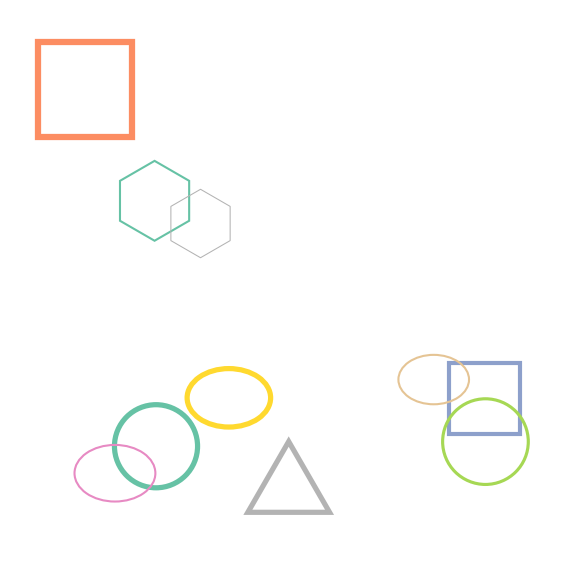[{"shape": "circle", "thickness": 2.5, "radius": 0.36, "center": [0.27, 0.226]}, {"shape": "hexagon", "thickness": 1, "radius": 0.35, "center": [0.268, 0.651]}, {"shape": "square", "thickness": 3, "radius": 0.41, "center": [0.147, 0.844]}, {"shape": "square", "thickness": 2, "radius": 0.31, "center": [0.839, 0.308]}, {"shape": "oval", "thickness": 1, "radius": 0.35, "center": [0.199, 0.18]}, {"shape": "circle", "thickness": 1.5, "radius": 0.37, "center": [0.841, 0.234]}, {"shape": "oval", "thickness": 2.5, "radius": 0.36, "center": [0.396, 0.31]}, {"shape": "oval", "thickness": 1, "radius": 0.31, "center": [0.751, 0.342]}, {"shape": "triangle", "thickness": 2.5, "radius": 0.41, "center": [0.5, 0.153]}, {"shape": "hexagon", "thickness": 0.5, "radius": 0.3, "center": [0.347, 0.612]}]